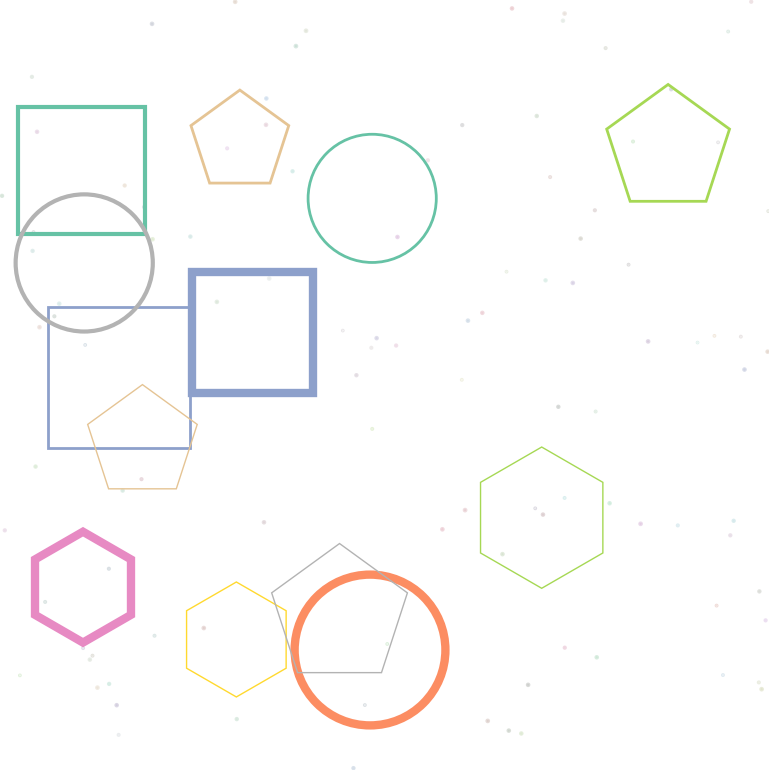[{"shape": "circle", "thickness": 1, "radius": 0.42, "center": [0.483, 0.742]}, {"shape": "square", "thickness": 1.5, "radius": 0.41, "center": [0.106, 0.779]}, {"shape": "circle", "thickness": 3, "radius": 0.49, "center": [0.481, 0.156]}, {"shape": "square", "thickness": 3, "radius": 0.39, "center": [0.328, 0.568]}, {"shape": "square", "thickness": 1, "radius": 0.46, "center": [0.155, 0.51]}, {"shape": "hexagon", "thickness": 3, "radius": 0.36, "center": [0.108, 0.237]}, {"shape": "hexagon", "thickness": 0.5, "radius": 0.46, "center": [0.704, 0.328]}, {"shape": "pentagon", "thickness": 1, "radius": 0.42, "center": [0.868, 0.806]}, {"shape": "hexagon", "thickness": 0.5, "radius": 0.37, "center": [0.307, 0.17]}, {"shape": "pentagon", "thickness": 1, "radius": 0.33, "center": [0.312, 0.816]}, {"shape": "pentagon", "thickness": 0.5, "radius": 0.37, "center": [0.185, 0.426]}, {"shape": "circle", "thickness": 1.5, "radius": 0.45, "center": [0.109, 0.659]}, {"shape": "pentagon", "thickness": 0.5, "radius": 0.46, "center": [0.441, 0.201]}]